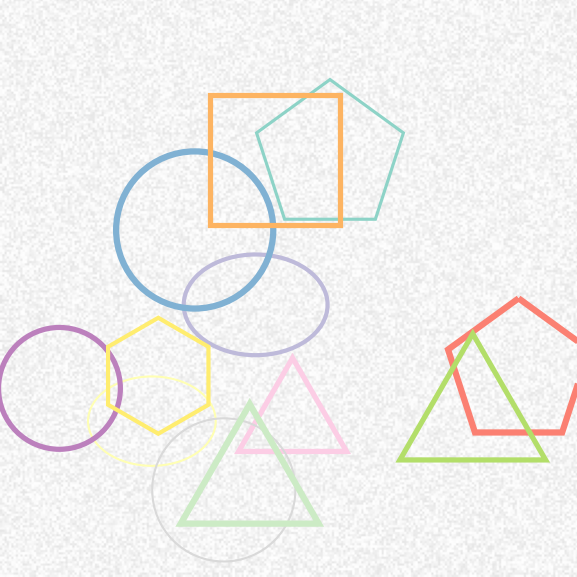[{"shape": "pentagon", "thickness": 1.5, "radius": 0.67, "center": [0.571, 0.728]}, {"shape": "oval", "thickness": 1, "radius": 0.55, "center": [0.263, 0.27]}, {"shape": "oval", "thickness": 2, "radius": 0.62, "center": [0.443, 0.471]}, {"shape": "pentagon", "thickness": 3, "radius": 0.64, "center": [0.898, 0.354]}, {"shape": "circle", "thickness": 3, "radius": 0.68, "center": [0.337, 0.601]}, {"shape": "square", "thickness": 2.5, "radius": 0.56, "center": [0.476, 0.722]}, {"shape": "triangle", "thickness": 2.5, "radius": 0.73, "center": [0.819, 0.276]}, {"shape": "triangle", "thickness": 2.5, "radius": 0.54, "center": [0.507, 0.271]}, {"shape": "circle", "thickness": 1, "radius": 0.62, "center": [0.388, 0.151]}, {"shape": "circle", "thickness": 2.5, "radius": 0.53, "center": [0.103, 0.327]}, {"shape": "triangle", "thickness": 3, "radius": 0.69, "center": [0.432, 0.161]}, {"shape": "hexagon", "thickness": 2, "radius": 0.5, "center": [0.274, 0.348]}]